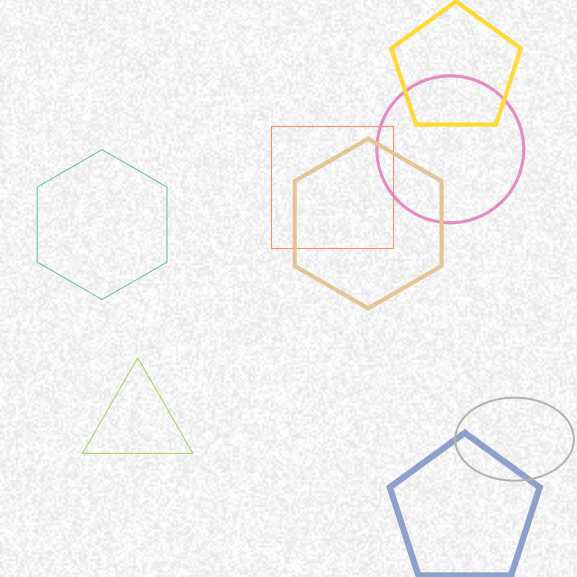[{"shape": "hexagon", "thickness": 0.5, "radius": 0.65, "center": [0.177, 0.61]}, {"shape": "square", "thickness": 0.5, "radius": 0.53, "center": [0.575, 0.675]}, {"shape": "pentagon", "thickness": 3, "radius": 0.68, "center": [0.805, 0.113]}, {"shape": "circle", "thickness": 1.5, "radius": 0.64, "center": [0.78, 0.741]}, {"shape": "triangle", "thickness": 0.5, "radius": 0.55, "center": [0.238, 0.269]}, {"shape": "pentagon", "thickness": 2, "radius": 0.59, "center": [0.79, 0.879]}, {"shape": "hexagon", "thickness": 2, "radius": 0.73, "center": [0.638, 0.612]}, {"shape": "oval", "thickness": 1, "radius": 0.51, "center": [0.891, 0.239]}]